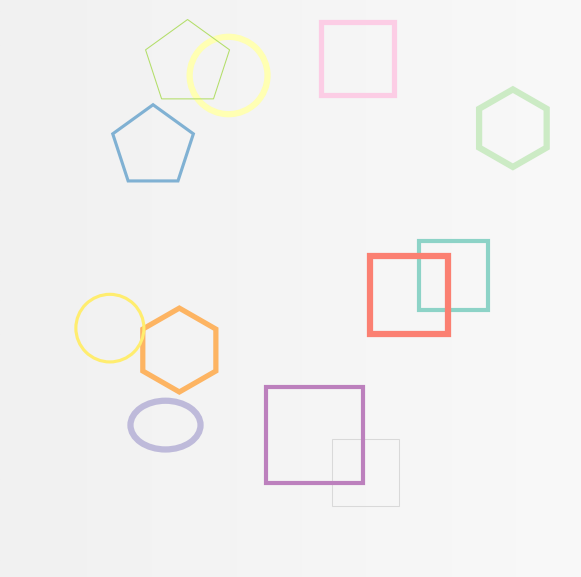[{"shape": "square", "thickness": 2, "radius": 0.3, "center": [0.78, 0.523]}, {"shape": "circle", "thickness": 3, "radius": 0.33, "center": [0.393, 0.868]}, {"shape": "oval", "thickness": 3, "radius": 0.3, "center": [0.285, 0.263]}, {"shape": "square", "thickness": 3, "radius": 0.34, "center": [0.703, 0.488]}, {"shape": "pentagon", "thickness": 1.5, "radius": 0.36, "center": [0.263, 0.745]}, {"shape": "hexagon", "thickness": 2.5, "radius": 0.36, "center": [0.309, 0.393]}, {"shape": "pentagon", "thickness": 0.5, "radius": 0.38, "center": [0.323, 0.889]}, {"shape": "square", "thickness": 2.5, "radius": 0.31, "center": [0.615, 0.898]}, {"shape": "square", "thickness": 0.5, "radius": 0.29, "center": [0.629, 0.181]}, {"shape": "square", "thickness": 2, "radius": 0.42, "center": [0.541, 0.245]}, {"shape": "hexagon", "thickness": 3, "radius": 0.34, "center": [0.882, 0.777]}, {"shape": "circle", "thickness": 1.5, "radius": 0.29, "center": [0.189, 0.431]}]